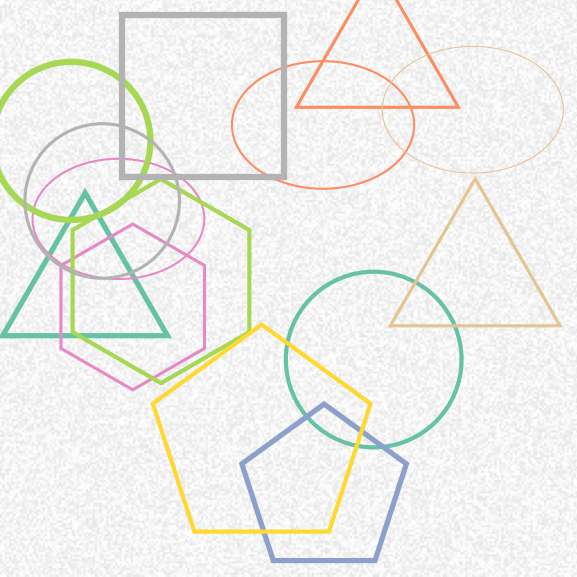[{"shape": "circle", "thickness": 2, "radius": 0.76, "center": [0.647, 0.377]}, {"shape": "triangle", "thickness": 2.5, "radius": 0.82, "center": [0.147, 0.5]}, {"shape": "oval", "thickness": 1, "radius": 0.79, "center": [0.559, 0.783]}, {"shape": "triangle", "thickness": 1.5, "radius": 0.81, "center": [0.653, 0.894]}, {"shape": "pentagon", "thickness": 2.5, "radius": 0.75, "center": [0.561, 0.15]}, {"shape": "hexagon", "thickness": 1.5, "radius": 0.72, "center": [0.23, 0.468]}, {"shape": "oval", "thickness": 1, "radius": 0.74, "center": [0.205, 0.62]}, {"shape": "hexagon", "thickness": 2, "radius": 0.88, "center": [0.279, 0.512]}, {"shape": "circle", "thickness": 3, "radius": 0.68, "center": [0.123, 0.755]}, {"shape": "pentagon", "thickness": 2, "radius": 0.99, "center": [0.453, 0.239]}, {"shape": "oval", "thickness": 0.5, "radius": 0.78, "center": [0.819, 0.809]}, {"shape": "triangle", "thickness": 1.5, "radius": 0.85, "center": [0.823, 0.52]}, {"shape": "square", "thickness": 3, "radius": 0.7, "center": [0.351, 0.833]}, {"shape": "circle", "thickness": 1.5, "radius": 0.67, "center": [0.177, 0.651]}]